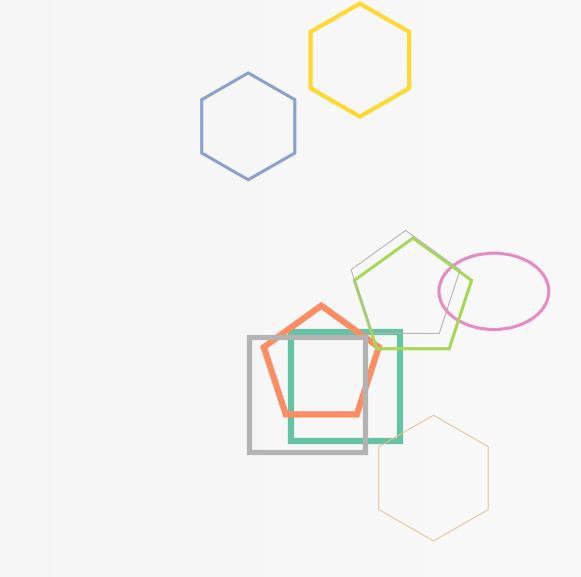[{"shape": "square", "thickness": 3, "radius": 0.47, "center": [0.594, 0.33]}, {"shape": "pentagon", "thickness": 3, "radius": 0.52, "center": [0.553, 0.366]}, {"shape": "hexagon", "thickness": 1.5, "radius": 0.46, "center": [0.427, 0.78]}, {"shape": "oval", "thickness": 1.5, "radius": 0.47, "center": [0.85, 0.495]}, {"shape": "pentagon", "thickness": 1.5, "radius": 0.53, "center": [0.711, 0.481]}, {"shape": "hexagon", "thickness": 2, "radius": 0.49, "center": [0.619, 0.895]}, {"shape": "hexagon", "thickness": 0.5, "radius": 0.54, "center": [0.746, 0.171]}, {"shape": "square", "thickness": 2.5, "radius": 0.5, "center": [0.528, 0.315]}, {"shape": "pentagon", "thickness": 0.5, "radius": 0.49, "center": [0.698, 0.502]}]